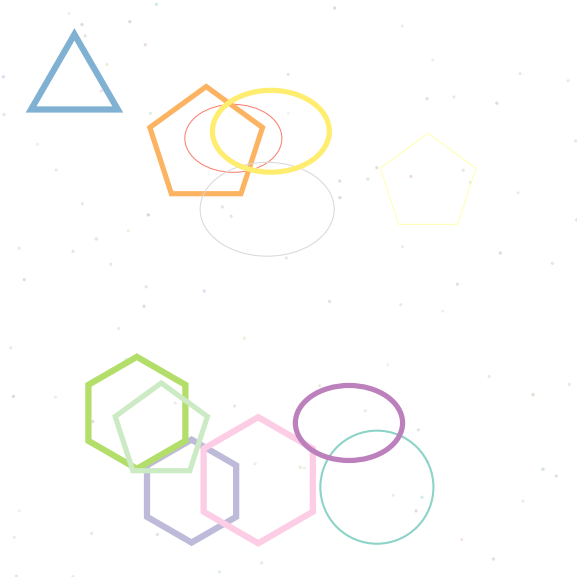[{"shape": "circle", "thickness": 1, "radius": 0.49, "center": [0.653, 0.156]}, {"shape": "pentagon", "thickness": 0.5, "radius": 0.44, "center": [0.741, 0.681]}, {"shape": "hexagon", "thickness": 3, "radius": 0.45, "center": [0.332, 0.149]}, {"shape": "oval", "thickness": 0.5, "radius": 0.42, "center": [0.404, 0.76]}, {"shape": "triangle", "thickness": 3, "radius": 0.43, "center": [0.129, 0.853]}, {"shape": "pentagon", "thickness": 2.5, "radius": 0.51, "center": [0.357, 0.747]}, {"shape": "hexagon", "thickness": 3, "radius": 0.48, "center": [0.237, 0.284]}, {"shape": "hexagon", "thickness": 3, "radius": 0.55, "center": [0.447, 0.168]}, {"shape": "oval", "thickness": 0.5, "radius": 0.58, "center": [0.463, 0.637]}, {"shape": "oval", "thickness": 2.5, "radius": 0.46, "center": [0.604, 0.267]}, {"shape": "pentagon", "thickness": 2.5, "radius": 0.42, "center": [0.279, 0.252]}, {"shape": "oval", "thickness": 2.5, "radius": 0.51, "center": [0.469, 0.772]}]